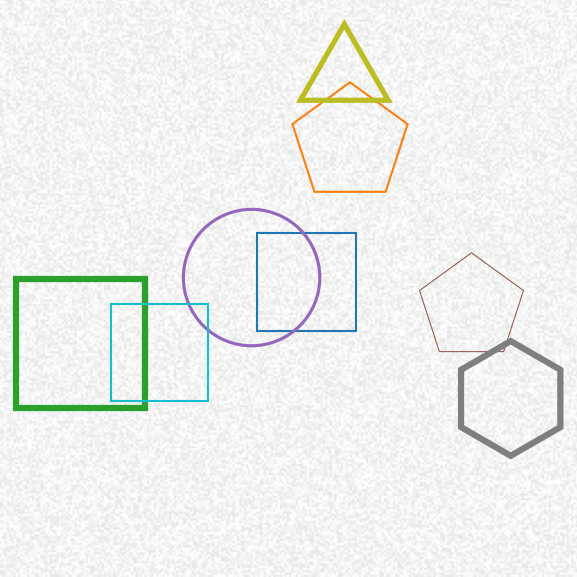[{"shape": "square", "thickness": 1, "radius": 0.43, "center": [0.531, 0.511]}, {"shape": "pentagon", "thickness": 1, "radius": 0.52, "center": [0.606, 0.752]}, {"shape": "square", "thickness": 3, "radius": 0.56, "center": [0.14, 0.404]}, {"shape": "circle", "thickness": 1.5, "radius": 0.59, "center": [0.436, 0.519]}, {"shape": "pentagon", "thickness": 0.5, "radius": 0.47, "center": [0.816, 0.467]}, {"shape": "hexagon", "thickness": 3, "radius": 0.5, "center": [0.884, 0.309]}, {"shape": "triangle", "thickness": 2.5, "radius": 0.44, "center": [0.596, 0.869]}, {"shape": "square", "thickness": 1, "radius": 0.42, "center": [0.276, 0.389]}]